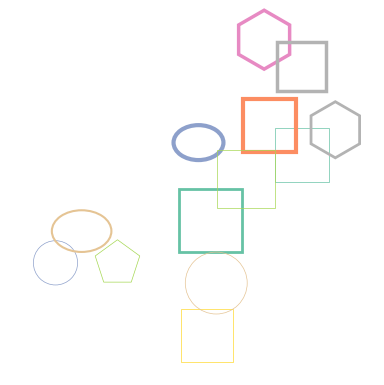[{"shape": "square", "thickness": 0.5, "radius": 0.35, "center": [0.785, 0.598]}, {"shape": "square", "thickness": 2, "radius": 0.41, "center": [0.548, 0.427]}, {"shape": "square", "thickness": 3, "radius": 0.35, "center": [0.7, 0.674]}, {"shape": "circle", "thickness": 0.5, "radius": 0.29, "center": [0.144, 0.317]}, {"shape": "oval", "thickness": 3, "radius": 0.32, "center": [0.516, 0.63]}, {"shape": "hexagon", "thickness": 2.5, "radius": 0.38, "center": [0.686, 0.897]}, {"shape": "square", "thickness": 0.5, "radius": 0.38, "center": [0.639, 0.534]}, {"shape": "pentagon", "thickness": 0.5, "radius": 0.3, "center": [0.305, 0.316]}, {"shape": "square", "thickness": 0.5, "radius": 0.34, "center": [0.539, 0.129]}, {"shape": "circle", "thickness": 0.5, "radius": 0.4, "center": [0.562, 0.265]}, {"shape": "oval", "thickness": 1.5, "radius": 0.39, "center": [0.212, 0.4]}, {"shape": "square", "thickness": 2.5, "radius": 0.32, "center": [0.783, 0.827]}, {"shape": "hexagon", "thickness": 2, "radius": 0.36, "center": [0.871, 0.663]}]